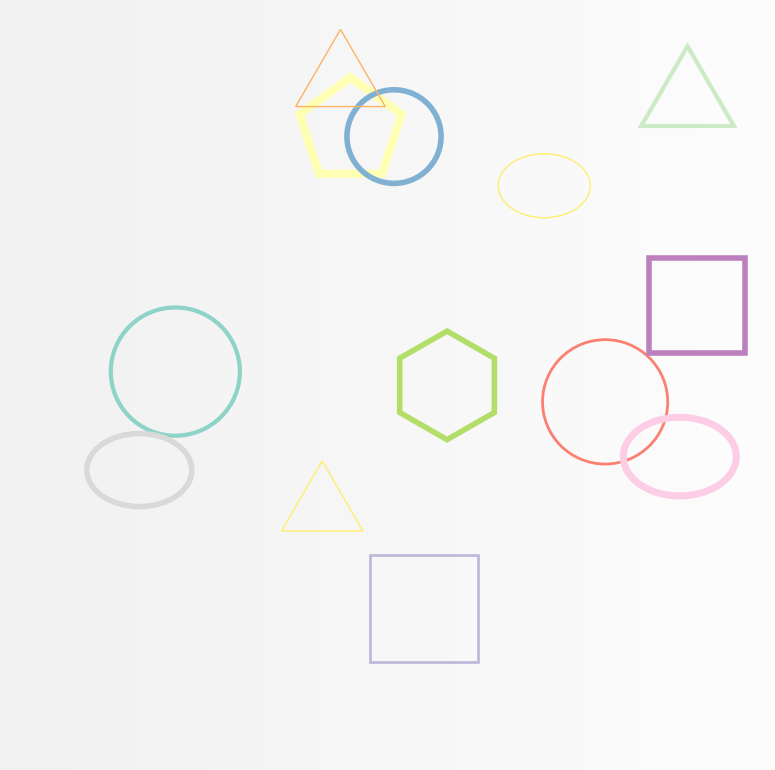[{"shape": "circle", "thickness": 1.5, "radius": 0.42, "center": [0.226, 0.517]}, {"shape": "pentagon", "thickness": 3, "radius": 0.35, "center": [0.452, 0.83]}, {"shape": "square", "thickness": 1, "radius": 0.35, "center": [0.547, 0.21]}, {"shape": "circle", "thickness": 1, "radius": 0.4, "center": [0.781, 0.478]}, {"shape": "circle", "thickness": 2, "radius": 0.3, "center": [0.508, 0.823]}, {"shape": "triangle", "thickness": 0.5, "radius": 0.33, "center": [0.439, 0.895]}, {"shape": "hexagon", "thickness": 2, "radius": 0.35, "center": [0.577, 0.5]}, {"shape": "oval", "thickness": 2.5, "radius": 0.36, "center": [0.877, 0.407]}, {"shape": "oval", "thickness": 2, "radius": 0.34, "center": [0.18, 0.39]}, {"shape": "square", "thickness": 2, "radius": 0.31, "center": [0.9, 0.603]}, {"shape": "triangle", "thickness": 1.5, "radius": 0.35, "center": [0.887, 0.871]}, {"shape": "triangle", "thickness": 0.5, "radius": 0.3, "center": [0.416, 0.341]}, {"shape": "oval", "thickness": 0.5, "radius": 0.3, "center": [0.702, 0.759]}]